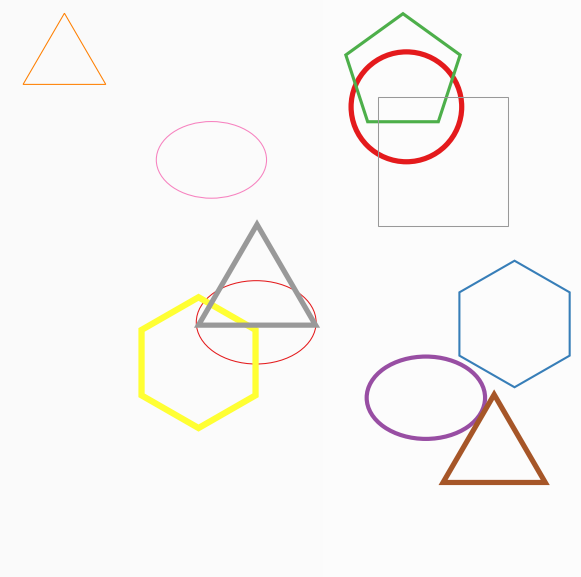[{"shape": "oval", "thickness": 0.5, "radius": 0.52, "center": [0.441, 0.441]}, {"shape": "circle", "thickness": 2.5, "radius": 0.48, "center": [0.699, 0.814]}, {"shape": "hexagon", "thickness": 1, "radius": 0.55, "center": [0.885, 0.438]}, {"shape": "pentagon", "thickness": 1.5, "radius": 0.52, "center": [0.693, 0.872]}, {"shape": "oval", "thickness": 2, "radius": 0.51, "center": [0.733, 0.31]}, {"shape": "triangle", "thickness": 0.5, "radius": 0.41, "center": [0.111, 0.894]}, {"shape": "hexagon", "thickness": 3, "radius": 0.57, "center": [0.342, 0.371]}, {"shape": "triangle", "thickness": 2.5, "radius": 0.51, "center": [0.85, 0.214]}, {"shape": "oval", "thickness": 0.5, "radius": 0.47, "center": [0.364, 0.722]}, {"shape": "triangle", "thickness": 2.5, "radius": 0.58, "center": [0.442, 0.494]}, {"shape": "square", "thickness": 0.5, "radius": 0.56, "center": [0.763, 0.72]}]